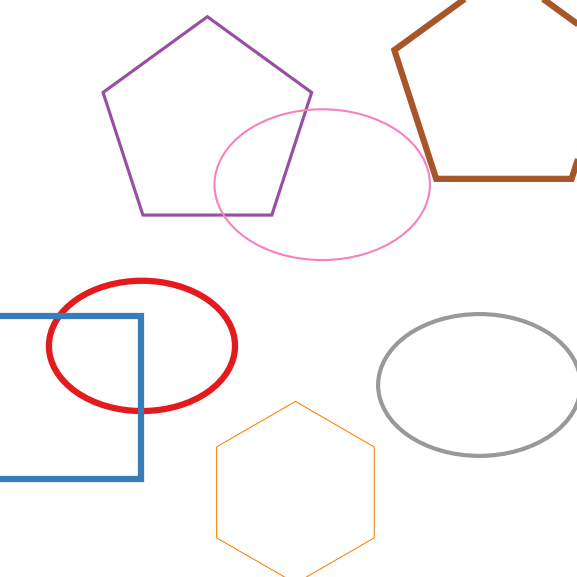[{"shape": "oval", "thickness": 3, "radius": 0.81, "center": [0.246, 0.4]}, {"shape": "square", "thickness": 3, "radius": 0.7, "center": [0.103, 0.311]}, {"shape": "pentagon", "thickness": 1.5, "radius": 0.95, "center": [0.359, 0.78]}, {"shape": "hexagon", "thickness": 0.5, "radius": 0.79, "center": [0.512, 0.147]}, {"shape": "pentagon", "thickness": 3, "radius": 1.0, "center": [0.873, 0.851]}, {"shape": "oval", "thickness": 1, "radius": 0.93, "center": [0.558, 0.679]}, {"shape": "oval", "thickness": 2, "radius": 0.88, "center": [0.83, 0.332]}]